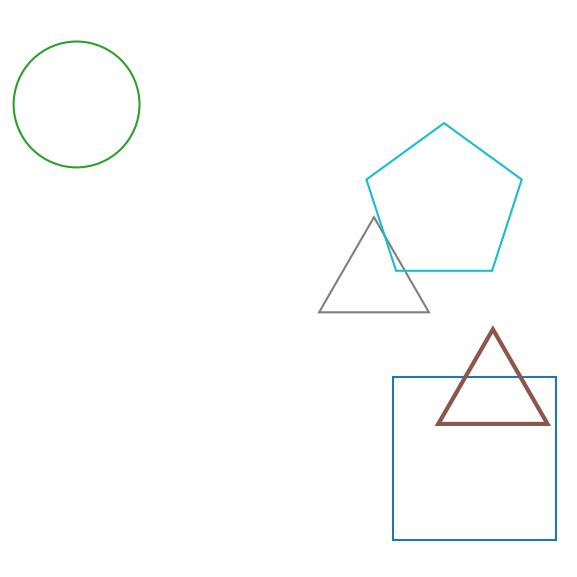[{"shape": "square", "thickness": 1, "radius": 0.7, "center": [0.821, 0.205]}, {"shape": "circle", "thickness": 1, "radius": 0.54, "center": [0.133, 0.818]}, {"shape": "triangle", "thickness": 2, "radius": 0.55, "center": [0.853, 0.32]}, {"shape": "triangle", "thickness": 1, "radius": 0.55, "center": [0.648, 0.513]}, {"shape": "pentagon", "thickness": 1, "radius": 0.71, "center": [0.769, 0.645]}]